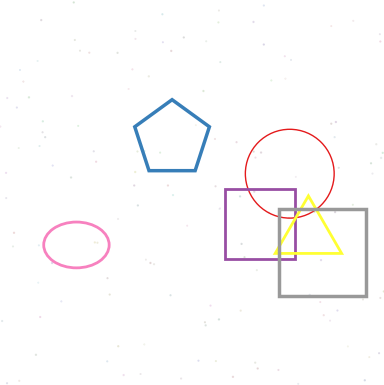[{"shape": "circle", "thickness": 1, "radius": 0.58, "center": [0.753, 0.549]}, {"shape": "pentagon", "thickness": 2.5, "radius": 0.51, "center": [0.447, 0.639]}, {"shape": "square", "thickness": 2, "radius": 0.45, "center": [0.674, 0.418]}, {"shape": "triangle", "thickness": 2, "radius": 0.5, "center": [0.801, 0.392]}, {"shape": "oval", "thickness": 2, "radius": 0.43, "center": [0.199, 0.364]}, {"shape": "square", "thickness": 2.5, "radius": 0.56, "center": [0.838, 0.343]}]